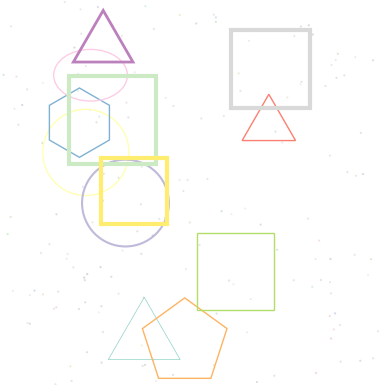[{"shape": "triangle", "thickness": 0.5, "radius": 0.54, "center": [0.375, 0.12]}, {"shape": "circle", "thickness": 1, "radius": 0.56, "center": [0.223, 0.604]}, {"shape": "circle", "thickness": 1.5, "radius": 0.56, "center": [0.326, 0.473]}, {"shape": "triangle", "thickness": 1, "radius": 0.4, "center": [0.698, 0.675]}, {"shape": "hexagon", "thickness": 1, "radius": 0.45, "center": [0.206, 0.681]}, {"shape": "pentagon", "thickness": 1, "radius": 0.58, "center": [0.48, 0.111]}, {"shape": "square", "thickness": 1, "radius": 0.5, "center": [0.611, 0.294]}, {"shape": "oval", "thickness": 1, "radius": 0.48, "center": [0.235, 0.805]}, {"shape": "square", "thickness": 3, "radius": 0.51, "center": [0.703, 0.821]}, {"shape": "triangle", "thickness": 2, "radius": 0.45, "center": [0.268, 0.884]}, {"shape": "square", "thickness": 3, "radius": 0.57, "center": [0.292, 0.687]}, {"shape": "square", "thickness": 3, "radius": 0.43, "center": [0.348, 0.504]}]